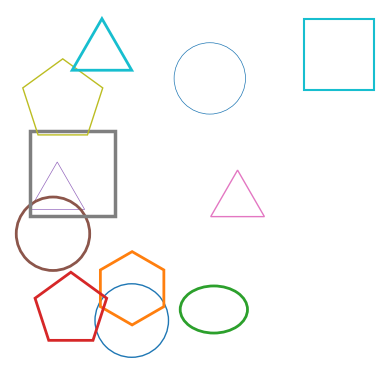[{"shape": "circle", "thickness": 1, "radius": 0.48, "center": [0.342, 0.167]}, {"shape": "circle", "thickness": 0.5, "radius": 0.46, "center": [0.545, 0.796]}, {"shape": "hexagon", "thickness": 2, "radius": 0.48, "center": [0.343, 0.251]}, {"shape": "oval", "thickness": 2, "radius": 0.44, "center": [0.555, 0.196]}, {"shape": "pentagon", "thickness": 2, "radius": 0.49, "center": [0.184, 0.195]}, {"shape": "triangle", "thickness": 0.5, "radius": 0.41, "center": [0.149, 0.497]}, {"shape": "circle", "thickness": 2, "radius": 0.48, "center": [0.138, 0.393]}, {"shape": "triangle", "thickness": 1, "radius": 0.4, "center": [0.617, 0.478]}, {"shape": "square", "thickness": 2.5, "radius": 0.55, "center": [0.188, 0.55]}, {"shape": "pentagon", "thickness": 1, "radius": 0.55, "center": [0.163, 0.738]}, {"shape": "triangle", "thickness": 2, "radius": 0.45, "center": [0.265, 0.862]}, {"shape": "square", "thickness": 1.5, "radius": 0.46, "center": [0.881, 0.858]}]